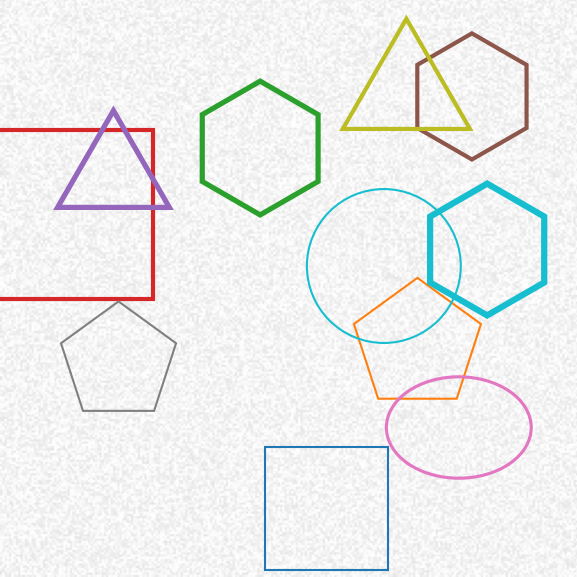[{"shape": "square", "thickness": 1, "radius": 0.53, "center": [0.565, 0.119]}, {"shape": "pentagon", "thickness": 1, "radius": 0.58, "center": [0.723, 0.402]}, {"shape": "hexagon", "thickness": 2.5, "radius": 0.58, "center": [0.451, 0.743]}, {"shape": "square", "thickness": 2, "radius": 0.73, "center": [0.119, 0.628]}, {"shape": "triangle", "thickness": 2.5, "radius": 0.56, "center": [0.196, 0.696]}, {"shape": "hexagon", "thickness": 2, "radius": 0.55, "center": [0.817, 0.832]}, {"shape": "oval", "thickness": 1.5, "radius": 0.63, "center": [0.794, 0.259]}, {"shape": "pentagon", "thickness": 1, "radius": 0.52, "center": [0.205, 0.372]}, {"shape": "triangle", "thickness": 2, "radius": 0.64, "center": [0.704, 0.839]}, {"shape": "hexagon", "thickness": 3, "radius": 0.57, "center": [0.844, 0.567]}, {"shape": "circle", "thickness": 1, "radius": 0.67, "center": [0.665, 0.539]}]